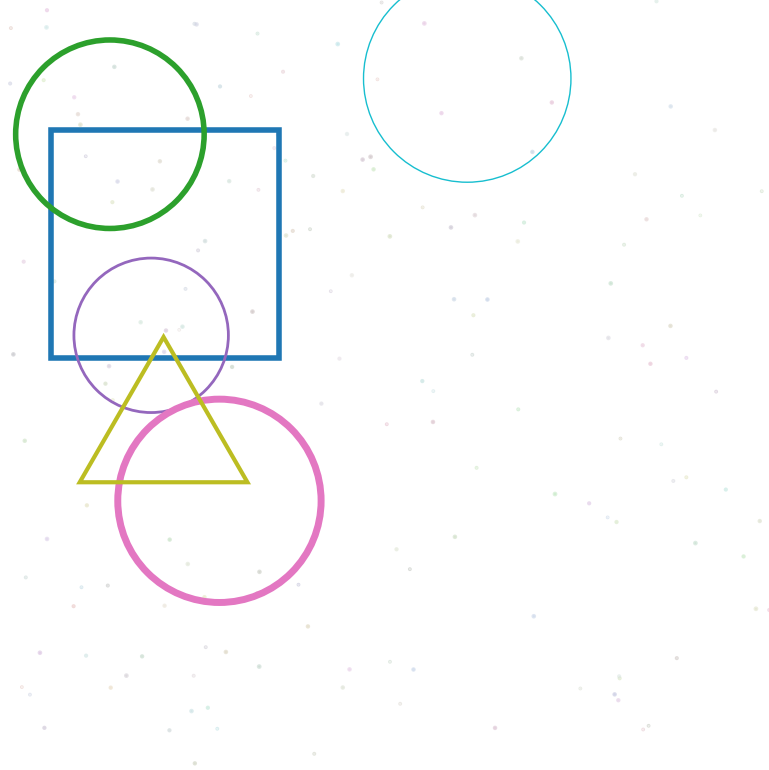[{"shape": "square", "thickness": 2, "radius": 0.74, "center": [0.215, 0.683]}, {"shape": "circle", "thickness": 2, "radius": 0.61, "center": [0.143, 0.826]}, {"shape": "circle", "thickness": 1, "radius": 0.5, "center": [0.196, 0.565]}, {"shape": "circle", "thickness": 2.5, "radius": 0.66, "center": [0.285, 0.35]}, {"shape": "triangle", "thickness": 1.5, "radius": 0.63, "center": [0.212, 0.437]}, {"shape": "circle", "thickness": 0.5, "radius": 0.67, "center": [0.607, 0.898]}]